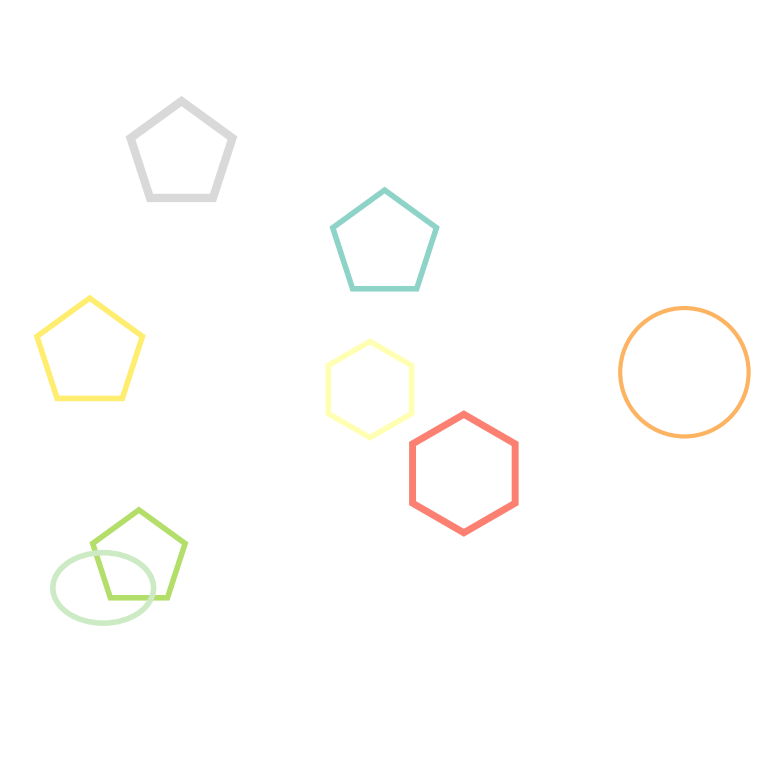[{"shape": "pentagon", "thickness": 2, "radius": 0.35, "center": [0.5, 0.682]}, {"shape": "hexagon", "thickness": 2, "radius": 0.31, "center": [0.48, 0.494]}, {"shape": "hexagon", "thickness": 2.5, "radius": 0.38, "center": [0.602, 0.385]}, {"shape": "circle", "thickness": 1.5, "radius": 0.42, "center": [0.889, 0.517]}, {"shape": "pentagon", "thickness": 2, "radius": 0.32, "center": [0.18, 0.275]}, {"shape": "pentagon", "thickness": 3, "radius": 0.35, "center": [0.236, 0.799]}, {"shape": "oval", "thickness": 2, "radius": 0.33, "center": [0.134, 0.236]}, {"shape": "pentagon", "thickness": 2, "radius": 0.36, "center": [0.116, 0.541]}]